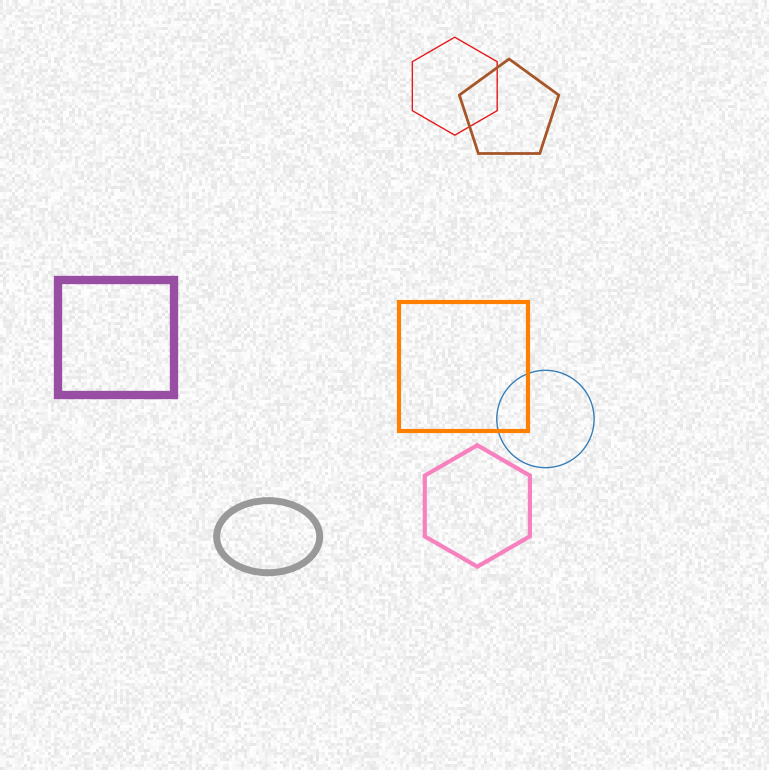[{"shape": "hexagon", "thickness": 0.5, "radius": 0.32, "center": [0.591, 0.888]}, {"shape": "circle", "thickness": 0.5, "radius": 0.32, "center": [0.708, 0.456]}, {"shape": "square", "thickness": 3, "radius": 0.38, "center": [0.151, 0.562]}, {"shape": "square", "thickness": 1.5, "radius": 0.42, "center": [0.602, 0.524]}, {"shape": "pentagon", "thickness": 1, "radius": 0.34, "center": [0.661, 0.856]}, {"shape": "hexagon", "thickness": 1.5, "radius": 0.39, "center": [0.62, 0.343]}, {"shape": "oval", "thickness": 2.5, "radius": 0.33, "center": [0.348, 0.303]}]